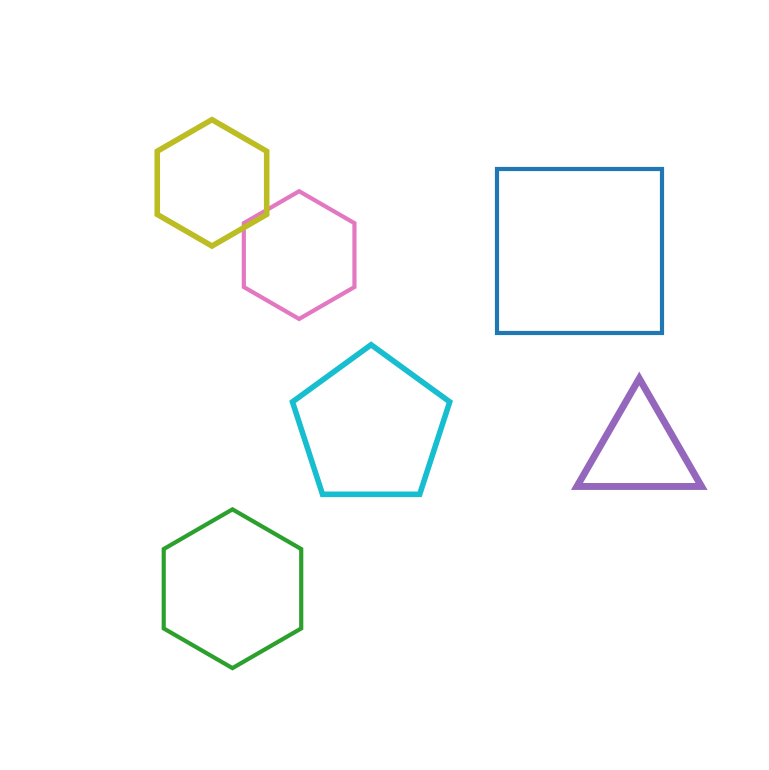[{"shape": "square", "thickness": 1.5, "radius": 0.54, "center": [0.753, 0.674]}, {"shape": "hexagon", "thickness": 1.5, "radius": 0.52, "center": [0.302, 0.235]}, {"shape": "triangle", "thickness": 2.5, "radius": 0.47, "center": [0.83, 0.415]}, {"shape": "hexagon", "thickness": 1.5, "radius": 0.41, "center": [0.388, 0.669]}, {"shape": "hexagon", "thickness": 2, "radius": 0.41, "center": [0.275, 0.763]}, {"shape": "pentagon", "thickness": 2, "radius": 0.54, "center": [0.482, 0.445]}]